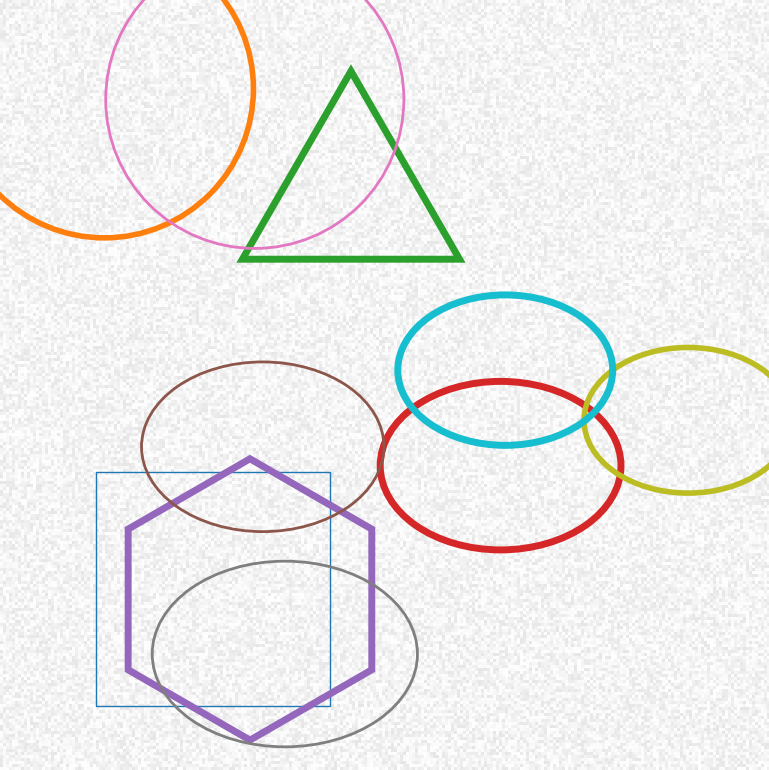[{"shape": "square", "thickness": 0.5, "radius": 0.76, "center": [0.276, 0.235]}, {"shape": "circle", "thickness": 2, "radius": 0.97, "center": [0.135, 0.885]}, {"shape": "triangle", "thickness": 2.5, "radius": 0.81, "center": [0.456, 0.745]}, {"shape": "oval", "thickness": 2.5, "radius": 0.78, "center": [0.65, 0.395]}, {"shape": "hexagon", "thickness": 2.5, "radius": 0.91, "center": [0.325, 0.221]}, {"shape": "oval", "thickness": 1, "radius": 0.79, "center": [0.341, 0.42]}, {"shape": "circle", "thickness": 1, "radius": 0.97, "center": [0.331, 0.871]}, {"shape": "oval", "thickness": 1, "radius": 0.86, "center": [0.37, 0.151]}, {"shape": "oval", "thickness": 2, "radius": 0.68, "center": [0.894, 0.454]}, {"shape": "oval", "thickness": 2.5, "radius": 0.7, "center": [0.656, 0.519]}]